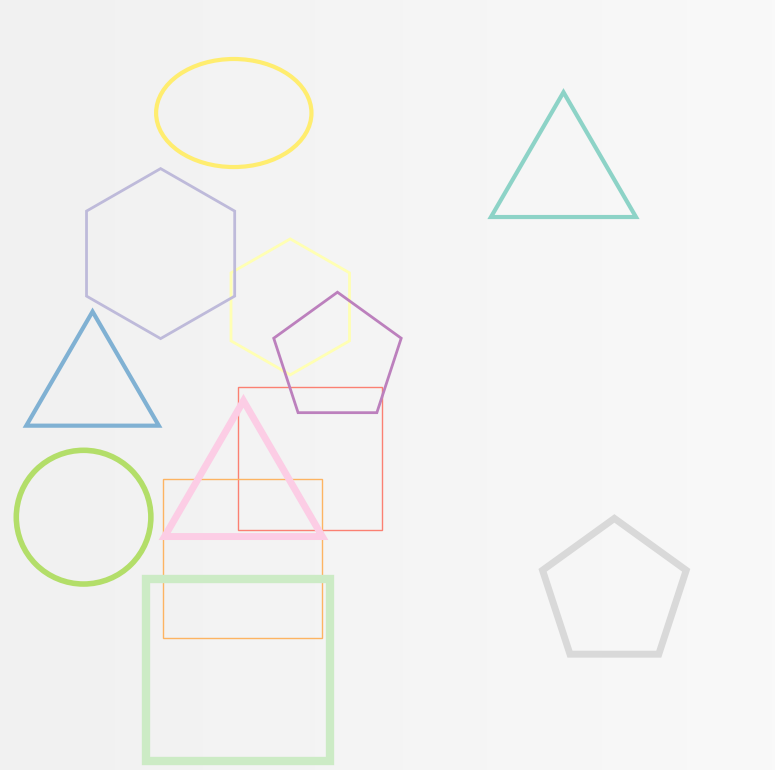[{"shape": "triangle", "thickness": 1.5, "radius": 0.54, "center": [0.727, 0.772]}, {"shape": "hexagon", "thickness": 1, "radius": 0.44, "center": [0.375, 0.601]}, {"shape": "hexagon", "thickness": 1, "radius": 0.55, "center": [0.207, 0.671]}, {"shape": "square", "thickness": 0.5, "radius": 0.46, "center": [0.4, 0.405]}, {"shape": "triangle", "thickness": 1.5, "radius": 0.49, "center": [0.119, 0.497]}, {"shape": "square", "thickness": 0.5, "radius": 0.51, "center": [0.313, 0.275]}, {"shape": "circle", "thickness": 2, "radius": 0.43, "center": [0.108, 0.328]}, {"shape": "triangle", "thickness": 2.5, "radius": 0.59, "center": [0.314, 0.362]}, {"shape": "pentagon", "thickness": 2.5, "radius": 0.49, "center": [0.793, 0.229]}, {"shape": "pentagon", "thickness": 1, "radius": 0.43, "center": [0.435, 0.534]}, {"shape": "square", "thickness": 3, "radius": 0.59, "center": [0.307, 0.13]}, {"shape": "oval", "thickness": 1.5, "radius": 0.5, "center": [0.302, 0.853]}]